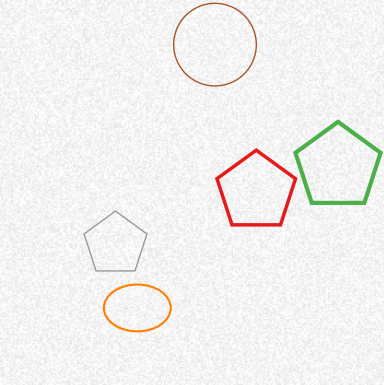[{"shape": "pentagon", "thickness": 2.5, "radius": 0.54, "center": [0.666, 0.503]}, {"shape": "pentagon", "thickness": 3, "radius": 0.58, "center": [0.878, 0.567]}, {"shape": "oval", "thickness": 1.5, "radius": 0.43, "center": [0.357, 0.2]}, {"shape": "circle", "thickness": 1, "radius": 0.54, "center": [0.558, 0.884]}, {"shape": "pentagon", "thickness": 1, "radius": 0.43, "center": [0.3, 0.366]}]